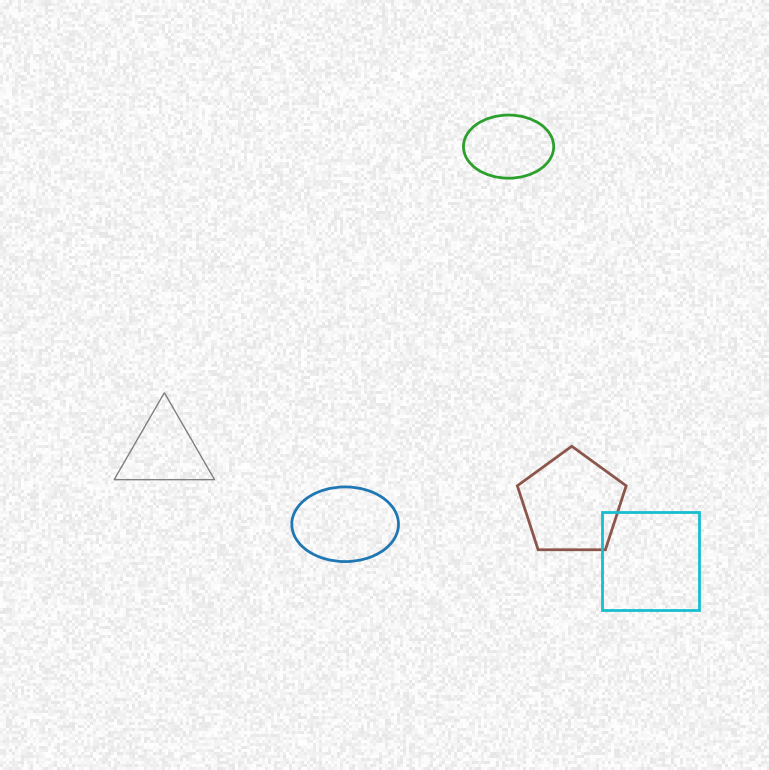[{"shape": "oval", "thickness": 1, "radius": 0.35, "center": [0.448, 0.319]}, {"shape": "oval", "thickness": 1, "radius": 0.29, "center": [0.66, 0.81]}, {"shape": "pentagon", "thickness": 1, "radius": 0.37, "center": [0.743, 0.346]}, {"shape": "triangle", "thickness": 0.5, "radius": 0.38, "center": [0.213, 0.415]}, {"shape": "square", "thickness": 1, "radius": 0.32, "center": [0.845, 0.272]}]